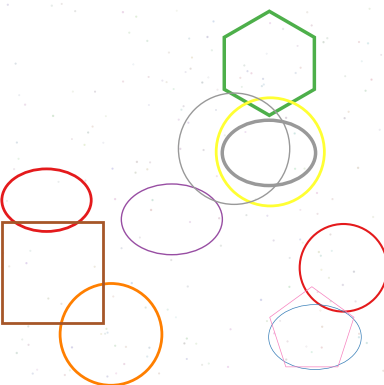[{"shape": "oval", "thickness": 2, "radius": 0.58, "center": [0.121, 0.48]}, {"shape": "circle", "thickness": 1.5, "radius": 0.57, "center": [0.892, 0.304]}, {"shape": "oval", "thickness": 0.5, "radius": 0.6, "center": [0.818, 0.125]}, {"shape": "hexagon", "thickness": 2.5, "radius": 0.68, "center": [0.7, 0.835]}, {"shape": "oval", "thickness": 1, "radius": 0.66, "center": [0.446, 0.43]}, {"shape": "circle", "thickness": 2, "radius": 0.66, "center": [0.288, 0.131]}, {"shape": "circle", "thickness": 2, "radius": 0.7, "center": [0.702, 0.606]}, {"shape": "square", "thickness": 2, "radius": 0.65, "center": [0.136, 0.292]}, {"shape": "pentagon", "thickness": 0.5, "radius": 0.58, "center": [0.81, 0.14]}, {"shape": "circle", "thickness": 1, "radius": 0.72, "center": [0.608, 0.614]}, {"shape": "oval", "thickness": 2.5, "radius": 0.61, "center": [0.698, 0.603]}]